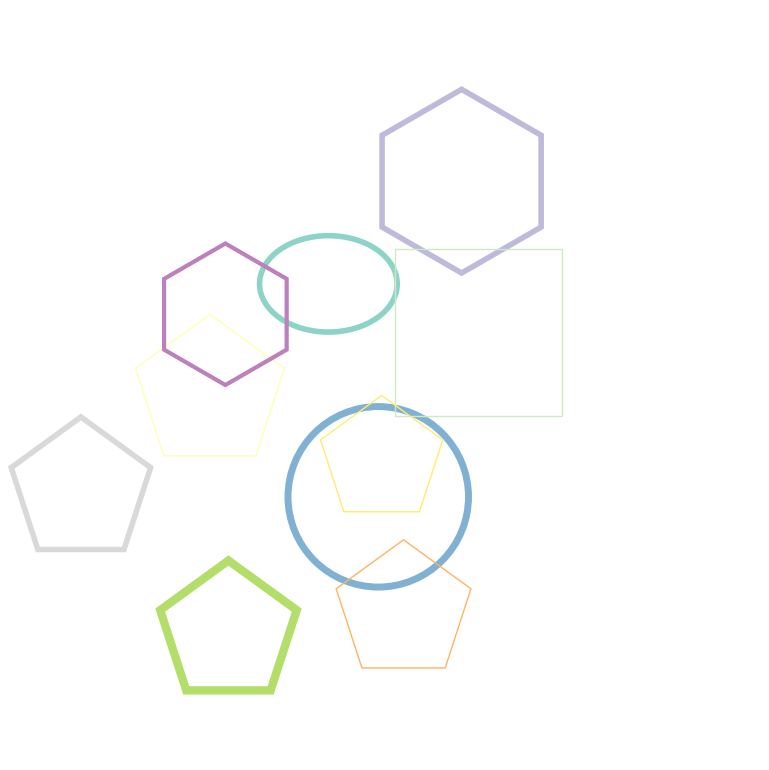[{"shape": "oval", "thickness": 2, "radius": 0.45, "center": [0.426, 0.631]}, {"shape": "pentagon", "thickness": 0.5, "radius": 0.51, "center": [0.273, 0.49]}, {"shape": "hexagon", "thickness": 2, "radius": 0.6, "center": [0.6, 0.765]}, {"shape": "circle", "thickness": 2.5, "radius": 0.59, "center": [0.491, 0.355]}, {"shape": "pentagon", "thickness": 0.5, "radius": 0.46, "center": [0.524, 0.207]}, {"shape": "pentagon", "thickness": 3, "radius": 0.47, "center": [0.297, 0.179]}, {"shape": "pentagon", "thickness": 2, "radius": 0.48, "center": [0.105, 0.363]}, {"shape": "hexagon", "thickness": 1.5, "radius": 0.46, "center": [0.293, 0.592]}, {"shape": "square", "thickness": 0.5, "radius": 0.54, "center": [0.622, 0.568]}, {"shape": "pentagon", "thickness": 0.5, "radius": 0.42, "center": [0.496, 0.403]}]